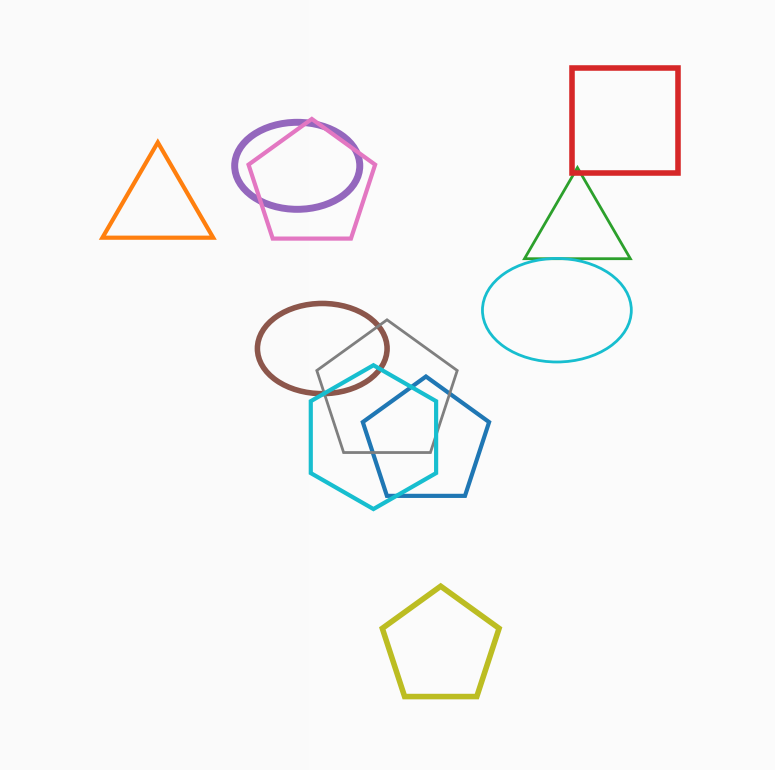[{"shape": "pentagon", "thickness": 1.5, "radius": 0.43, "center": [0.55, 0.425]}, {"shape": "triangle", "thickness": 1.5, "radius": 0.41, "center": [0.204, 0.733]}, {"shape": "triangle", "thickness": 1, "radius": 0.39, "center": [0.745, 0.703]}, {"shape": "square", "thickness": 2, "radius": 0.34, "center": [0.806, 0.844]}, {"shape": "oval", "thickness": 2.5, "radius": 0.4, "center": [0.384, 0.785]}, {"shape": "oval", "thickness": 2, "radius": 0.42, "center": [0.416, 0.547]}, {"shape": "pentagon", "thickness": 1.5, "radius": 0.43, "center": [0.402, 0.76]}, {"shape": "pentagon", "thickness": 1, "radius": 0.48, "center": [0.499, 0.489]}, {"shape": "pentagon", "thickness": 2, "radius": 0.4, "center": [0.569, 0.159]}, {"shape": "oval", "thickness": 1, "radius": 0.48, "center": [0.719, 0.597]}, {"shape": "hexagon", "thickness": 1.5, "radius": 0.47, "center": [0.482, 0.432]}]